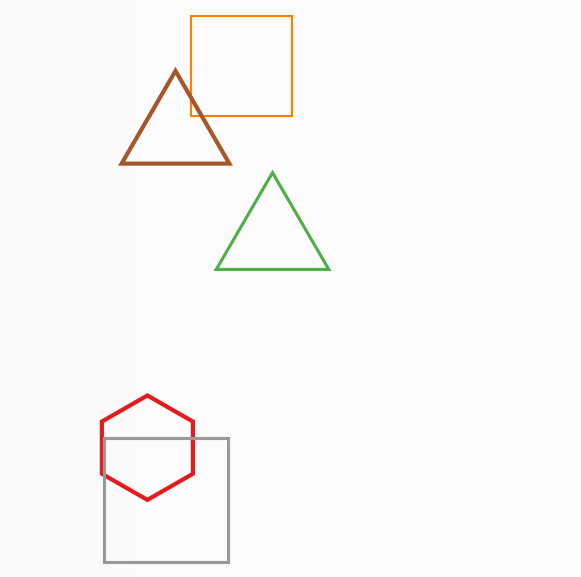[{"shape": "hexagon", "thickness": 2, "radius": 0.45, "center": [0.254, 0.224]}, {"shape": "triangle", "thickness": 1.5, "radius": 0.56, "center": [0.469, 0.588]}, {"shape": "square", "thickness": 1, "radius": 0.44, "center": [0.416, 0.885]}, {"shape": "triangle", "thickness": 2, "radius": 0.54, "center": [0.302, 0.769]}, {"shape": "square", "thickness": 1.5, "radius": 0.53, "center": [0.286, 0.133]}]